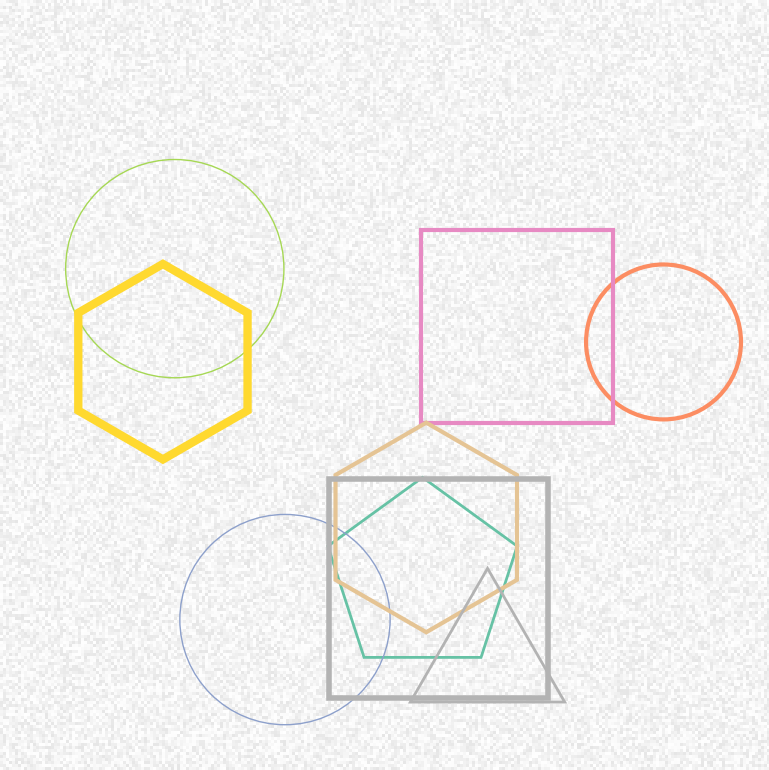[{"shape": "pentagon", "thickness": 1, "radius": 0.65, "center": [0.549, 0.251]}, {"shape": "circle", "thickness": 1.5, "radius": 0.5, "center": [0.862, 0.556]}, {"shape": "circle", "thickness": 0.5, "radius": 0.68, "center": [0.37, 0.195]}, {"shape": "square", "thickness": 1.5, "radius": 0.62, "center": [0.672, 0.576]}, {"shape": "circle", "thickness": 0.5, "radius": 0.71, "center": [0.227, 0.651]}, {"shape": "hexagon", "thickness": 3, "radius": 0.63, "center": [0.212, 0.53]}, {"shape": "hexagon", "thickness": 1.5, "radius": 0.68, "center": [0.554, 0.315]}, {"shape": "square", "thickness": 2, "radius": 0.71, "center": [0.57, 0.236]}, {"shape": "triangle", "thickness": 1, "radius": 0.58, "center": [0.633, 0.146]}]